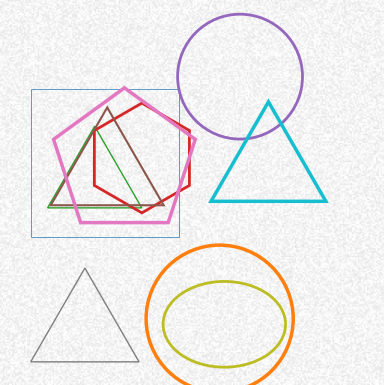[{"shape": "square", "thickness": 0.5, "radius": 0.96, "center": [0.273, 0.576]}, {"shape": "circle", "thickness": 2.5, "radius": 0.96, "center": [0.571, 0.172]}, {"shape": "triangle", "thickness": 1, "radius": 0.71, "center": [0.246, 0.531]}, {"shape": "hexagon", "thickness": 2, "radius": 0.71, "center": [0.369, 0.59]}, {"shape": "circle", "thickness": 2, "radius": 0.81, "center": [0.624, 0.801]}, {"shape": "triangle", "thickness": 1.5, "radius": 0.85, "center": [0.278, 0.551]}, {"shape": "pentagon", "thickness": 2.5, "radius": 0.97, "center": [0.323, 0.578]}, {"shape": "triangle", "thickness": 1, "radius": 0.81, "center": [0.22, 0.141]}, {"shape": "oval", "thickness": 2, "radius": 0.8, "center": [0.583, 0.158]}, {"shape": "triangle", "thickness": 2.5, "radius": 0.86, "center": [0.697, 0.563]}]